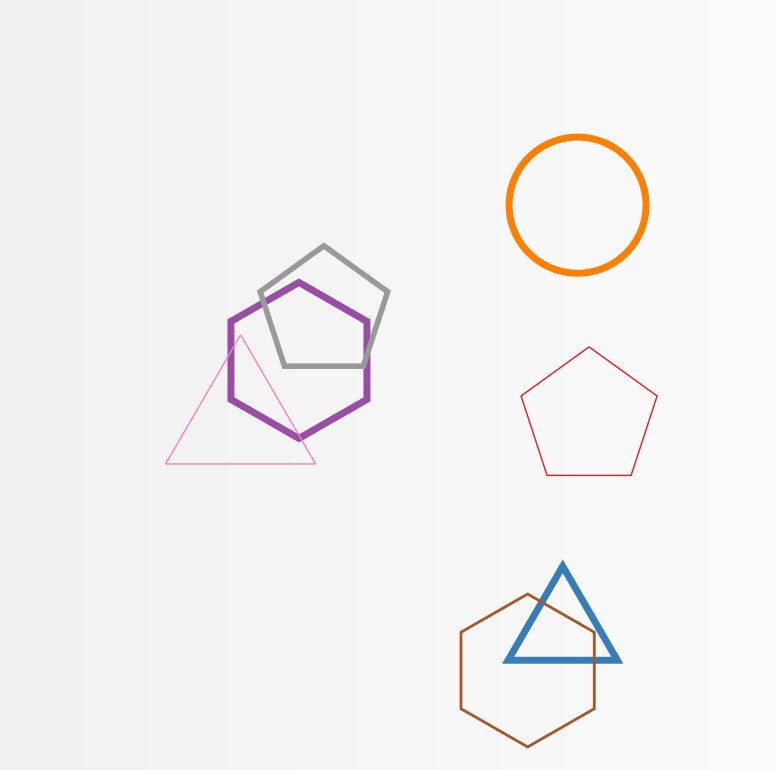[{"shape": "pentagon", "thickness": 0.5, "radius": 0.46, "center": [0.76, 0.457]}, {"shape": "triangle", "thickness": 2.5, "radius": 0.41, "center": [0.726, 0.183]}, {"shape": "hexagon", "thickness": 2.5, "radius": 0.51, "center": [0.386, 0.532]}, {"shape": "circle", "thickness": 2.5, "radius": 0.44, "center": [0.745, 0.734]}, {"shape": "hexagon", "thickness": 1, "radius": 0.5, "center": [0.681, 0.129]}, {"shape": "triangle", "thickness": 0.5, "radius": 0.56, "center": [0.31, 0.453]}, {"shape": "pentagon", "thickness": 2, "radius": 0.43, "center": [0.418, 0.594]}]